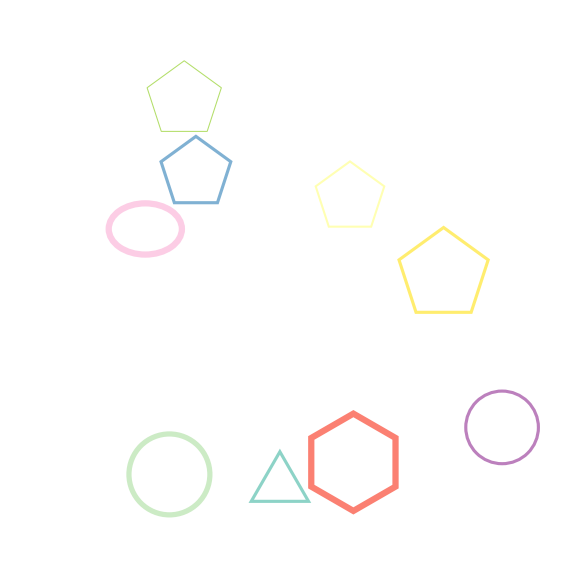[{"shape": "triangle", "thickness": 1.5, "radius": 0.29, "center": [0.485, 0.16]}, {"shape": "pentagon", "thickness": 1, "radius": 0.31, "center": [0.606, 0.657]}, {"shape": "hexagon", "thickness": 3, "radius": 0.42, "center": [0.612, 0.199]}, {"shape": "pentagon", "thickness": 1.5, "radius": 0.32, "center": [0.339, 0.699]}, {"shape": "pentagon", "thickness": 0.5, "radius": 0.34, "center": [0.319, 0.826]}, {"shape": "oval", "thickness": 3, "radius": 0.32, "center": [0.252, 0.603]}, {"shape": "circle", "thickness": 1.5, "radius": 0.31, "center": [0.869, 0.259]}, {"shape": "circle", "thickness": 2.5, "radius": 0.35, "center": [0.293, 0.178]}, {"shape": "pentagon", "thickness": 1.5, "radius": 0.41, "center": [0.768, 0.524]}]